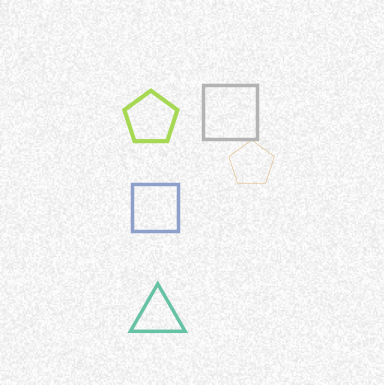[{"shape": "triangle", "thickness": 2.5, "radius": 0.41, "center": [0.41, 0.181]}, {"shape": "square", "thickness": 2.5, "radius": 0.3, "center": [0.403, 0.46]}, {"shape": "pentagon", "thickness": 3, "radius": 0.36, "center": [0.392, 0.692]}, {"shape": "pentagon", "thickness": 0.5, "radius": 0.31, "center": [0.654, 0.574]}, {"shape": "square", "thickness": 2.5, "radius": 0.35, "center": [0.598, 0.709]}]